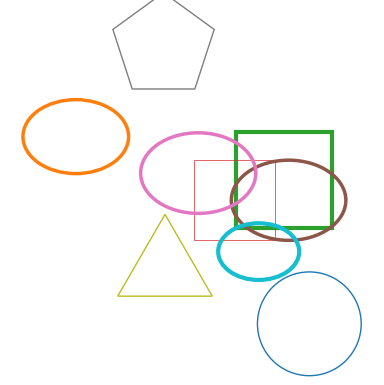[{"shape": "circle", "thickness": 1, "radius": 0.67, "center": [0.803, 0.159]}, {"shape": "oval", "thickness": 2.5, "radius": 0.69, "center": [0.197, 0.645]}, {"shape": "square", "thickness": 3, "radius": 0.63, "center": [0.738, 0.532]}, {"shape": "square", "thickness": 0.5, "radius": 0.52, "center": [0.609, 0.48]}, {"shape": "oval", "thickness": 2.5, "radius": 0.74, "center": [0.75, 0.48]}, {"shape": "oval", "thickness": 2.5, "radius": 0.75, "center": [0.515, 0.55]}, {"shape": "pentagon", "thickness": 1, "radius": 0.69, "center": [0.425, 0.881]}, {"shape": "triangle", "thickness": 1, "radius": 0.71, "center": [0.429, 0.302]}, {"shape": "oval", "thickness": 3, "radius": 0.53, "center": [0.672, 0.347]}]